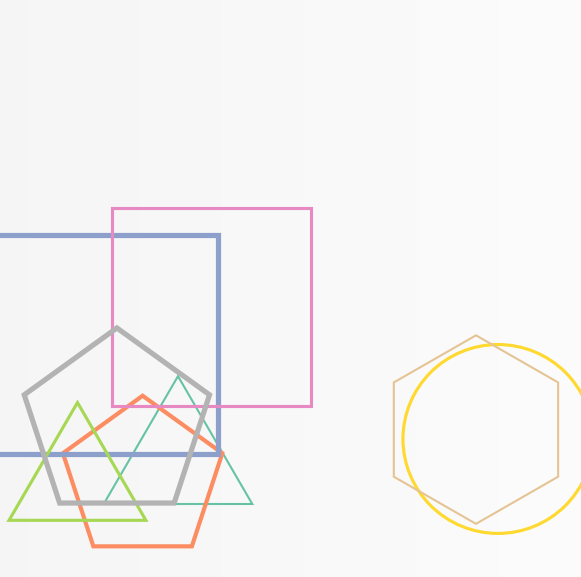[{"shape": "triangle", "thickness": 1, "radius": 0.74, "center": [0.306, 0.2]}, {"shape": "pentagon", "thickness": 2, "radius": 0.72, "center": [0.245, 0.17]}, {"shape": "square", "thickness": 2.5, "radius": 0.95, "center": [0.186, 0.403]}, {"shape": "square", "thickness": 1.5, "radius": 0.86, "center": [0.364, 0.467]}, {"shape": "triangle", "thickness": 1.5, "radius": 0.68, "center": [0.133, 0.166]}, {"shape": "circle", "thickness": 1.5, "radius": 0.82, "center": [0.857, 0.239]}, {"shape": "hexagon", "thickness": 1, "radius": 0.82, "center": [0.819, 0.255]}, {"shape": "pentagon", "thickness": 2.5, "radius": 0.84, "center": [0.201, 0.264]}]